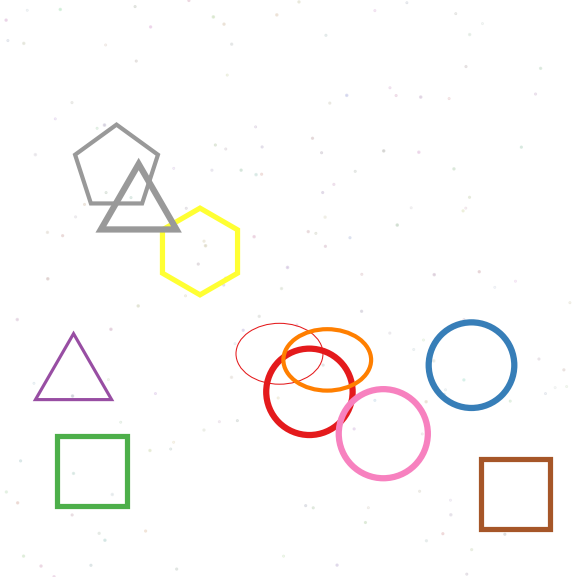[{"shape": "oval", "thickness": 0.5, "radius": 0.38, "center": [0.484, 0.387]}, {"shape": "circle", "thickness": 3, "radius": 0.37, "center": [0.536, 0.321]}, {"shape": "circle", "thickness": 3, "radius": 0.37, "center": [0.816, 0.367]}, {"shape": "square", "thickness": 2.5, "radius": 0.3, "center": [0.159, 0.184]}, {"shape": "triangle", "thickness": 1.5, "radius": 0.38, "center": [0.127, 0.345]}, {"shape": "oval", "thickness": 2, "radius": 0.38, "center": [0.567, 0.376]}, {"shape": "hexagon", "thickness": 2.5, "radius": 0.38, "center": [0.346, 0.564]}, {"shape": "square", "thickness": 2.5, "radius": 0.3, "center": [0.893, 0.144]}, {"shape": "circle", "thickness": 3, "radius": 0.39, "center": [0.664, 0.248]}, {"shape": "pentagon", "thickness": 2, "radius": 0.38, "center": [0.202, 0.708]}, {"shape": "triangle", "thickness": 3, "radius": 0.38, "center": [0.24, 0.64]}]